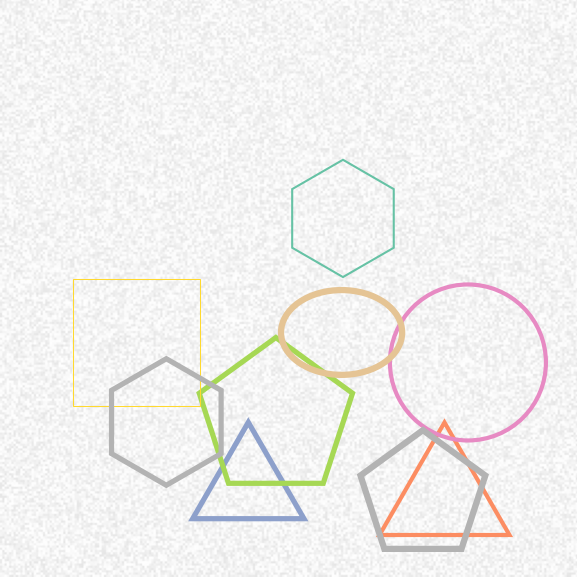[{"shape": "hexagon", "thickness": 1, "radius": 0.51, "center": [0.594, 0.621]}, {"shape": "triangle", "thickness": 2, "radius": 0.65, "center": [0.77, 0.138]}, {"shape": "triangle", "thickness": 2.5, "radius": 0.56, "center": [0.43, 0.157]}, {"shape": "circle", "thickness": 2, "radius": 0.68, "center": [0.81, 0.371]}, {"shape": "pentagon", "thickness": 2.5, "radius": 0.7, "center": [0.478, 0.275]}, {"shape": "square", "thickness": 0.5, "radius": 0.55, "center": [0.237, 0.406]}, {"shape": "oval", "thickness": 3, "radius": 0.52, "center": [0.591, 0.423]}, {"shape": "pentagon", "thickness": 3, "radius": 0.57, "center": [0.732, 0.141]}, {"shape": "hexagon", "thickness": 2.5, "radius": 0.55, "center": [0.288, 0.268]}]